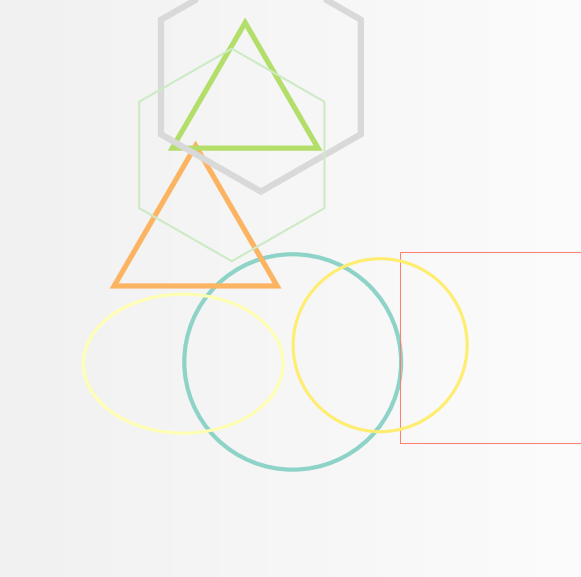[{"shape": "circle", "thickness": 2, "radius": 0.93, "center": [0.504, 0.372]}, {"shape": "oval", "thickness": 1.5, "radius": 0.86, "center": [0.315, 0.369]}, {"shape": "square", "thickness": 0.5, "radius": 0.83, "center": [0.854, 0.398]}, {"shape": "triangle", "thickness": 2.5, "radius": 0.81, "center": [0.337, 0.585]}, {"shape": "triangle", "thickness": 2.5, "radius": 0.72, "center": [0.422, 0.815]}, {"shape": "hexagon", "thickness": 3, "radius": 0.99, "center": [0.449, 0.866]}, {"shape": "hexagon", "thickness": 1, "radius": 0.92, "center": [0.399, 0.731]}, {"shape": "circle", "thickness": 1.5, "radius": 0.75, "center": [0.654, 0.401]}]